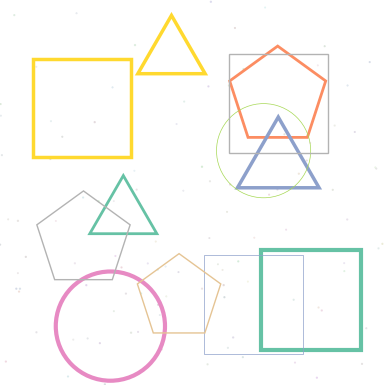[{"shape": "square", "thickness": 3, "radius": 0.65, "center": [0.808, 0.221]}, {"shape": "triangle", "thickness": 2, "radius": 0.5, "center": [0.32, 0.443]}, {"shape": "pentagon", "thickness": 2, "radius": 0.66, "center": [0.721, 0.749]}, {"shape": "square", "thickness": 0.5, "radius": 0.64, "center": [0.659, 0.209]}, {"shape": "triangle", "thickness": 2.5, "radius": 0.61, "center": [0.723, 0.573]}, {"shape": "circle", "thickness": 3, "radius": 0.71, "center": [0.287, 0.153]}, {"shape": "circle", "thickness": 0.5, "radius": 0.61, "center": [0.685, 0.609]}, {"shape": "square", "thickness": 2.5, "radius": 0.63, "center": [0.212, 0.72]}, {"shape": "triangle", "thickness": 2.5, "radius": 0.5, "center": [0.445, 0.859]}, {"shape": "pentagon", "thickness": 1, "radius": 0.57, "center": [0.465, 0.227]}, {"shape": "square", "thickness": 1, "radius": 0.64, "center": [0.724, 0.73]}, {"shape": "pentagon", "thickness": 1, "radius": 0.64, "center": [0.217, 0.377]}]